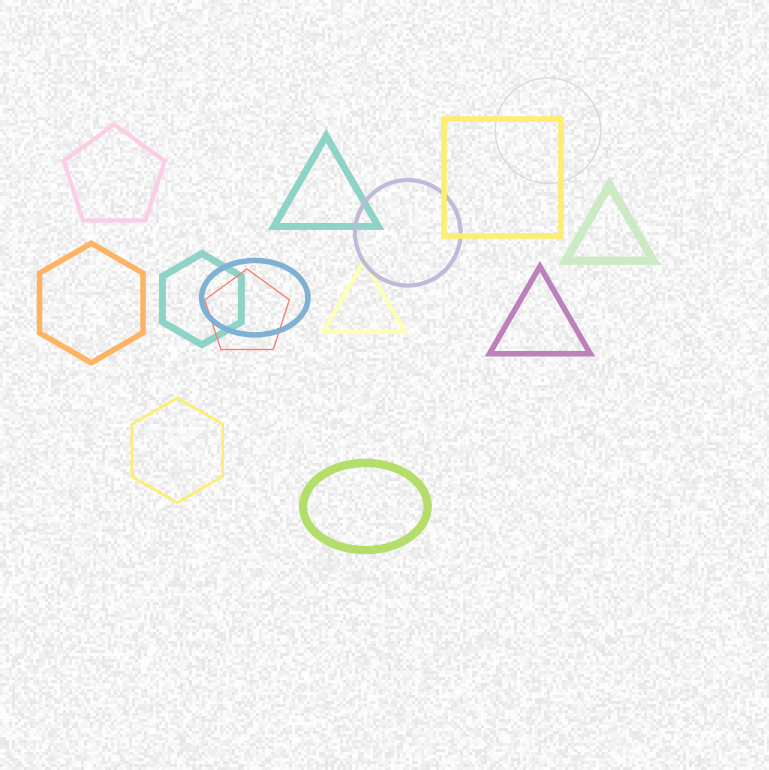[{"shape": "triangle", "thickness": 2.5, "radius": 0.39, "center": [0.424, 0.745]}, {"shape": "hexagon", "thickness": 2.5, "radius": 0.3, "center": [0.262, 0.611]}, {"shape": "triangle", "thickness": 1.5, "radius": 0.3, "center": [0.473, 0.6]}, {"shape": "circle", "thickness": 1.5, "radius": 0.34, "center": [0.53, 0.698]}, {"shape": "pentagon", "thickness": 0.5, "radius": 0.29, "center": [0.321, 0.593]}, {"shape": "oval", "thickness": 2, "radius": 0.35, "center": [0.331, 0.613]}, {"shape": "hexagon", "thickness": 2, "radius": 0.39, "center": [0.119, 0.606]}, {"shape": "oval", "thickness": 3, "radius": 0.4, "center": [0.475, 0.342]}, {"shape": "pentagon", "thickness": 1.5, "radius": 0.34, "center": [0.148, 0.769]}, {"shape": "circle", "thickness": 0.5, "radius": 0.34, "center": [0.712, 0.83]}, {"shape": "triangle", "thickness": 2, "radius": 0.38, "center": [0.701, 0.578]}, {"shape": "triangle", "thickness": 3, "radius": 0.33, "center": [0.792, 0.694]}, {"shape": "hexagon", "thickness": 1, "radius": 0.34, "center": [0.23, 0.415]}, {"shape": "square", "thickness": 2, "radius": 0.38, "center": [0.652, 0.769]}]